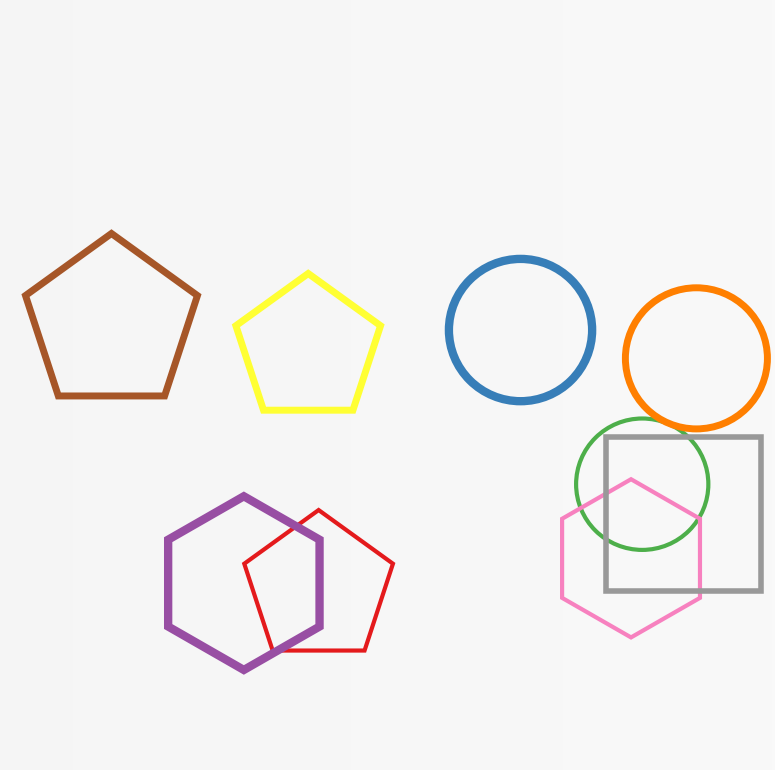[{"shape": "pentagon", "thickness": 1.5, "radius": 0.5, "center": [0.411, 0.237]}, {"shape": "circle", "thickness": 3, "radius": 0.46, "center": [0.672, 0.571]}, {"shape": "circle", "thickness": 1.5, "radius": 0.43, "center": [0.829, 0.371]}, {"shape": "hexagon", "thickness": 3, "radius": 0.56, "center": [0.315, 0.243]}, {"shape": "circle", "thickness": 2.5, "radius": 0.46, "center": [0.899, 0.535]}, {"shape": "pentagon", "thickness": 2.5, "radius": 0.49, "center": [0.398, 0.547]}, {"shape": "pentagon", "thickness": 2.5, "radius": 0.58, "center": [0.144, 0.58]}, {"shape": "hexagon", "thickness": 1.5, "radius": 0.51, "center": [0.814, 0.275]}, {"shape": "square", "thickness": 2, "radius": 0.5, "center": [0.882, 0.333]}]